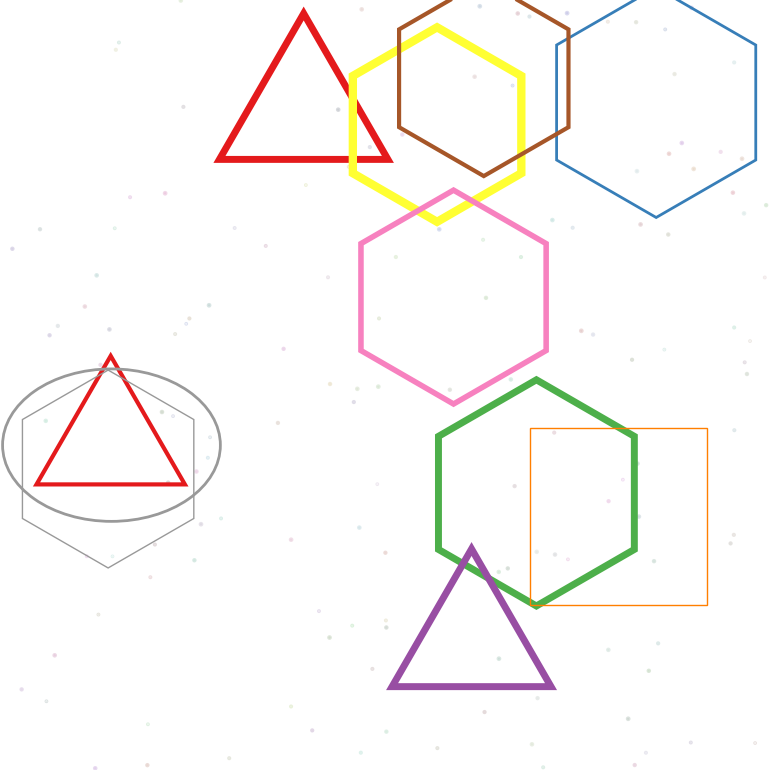[{"shape": "triangle", "thickness": 2.5, "radius": 0.63, "center": [0.394, 0.856]}, {"shape": "triangle", "thickness": 1.5, "radius": 0.56, "center": [0.144, 0.427]}, {"shape": "hexagon", "thickness": 1, "radius": 0.75, "center": [0.852, 0.867]}, {"shape": "hexagon", "thickness": 2.5, "radius": 0.73, "center": [0.697, 0.36]}, {"shape": "triangle", "thickness": 2.5, "radius": 0.6, "center": [0.612, 0.168]}, {"shape": "square", "thickness": 0.5, "radius": 0.57, "center": [0.803, 0.329]}, {"shape": "hexagon", "thickness": 3, "radius": 0.63, "center": [0.568, 0.838]}, {"shape": "hexagon", "thickness": 1.5, "radius": 0.64, "center": [0.628, 0.898]}, {"shape": "hexagon", "thickness": 2, "radius": 0.69, "center": [0.589, 0.614]}, {"shape": "hexagon", "thickness": 0.5, "radius": 0.64, "center": [0.14, 0.391]}, {"shape": "oval", "thickness": 1, "radius": 0.71, "center": [0.145, 0.422]}]